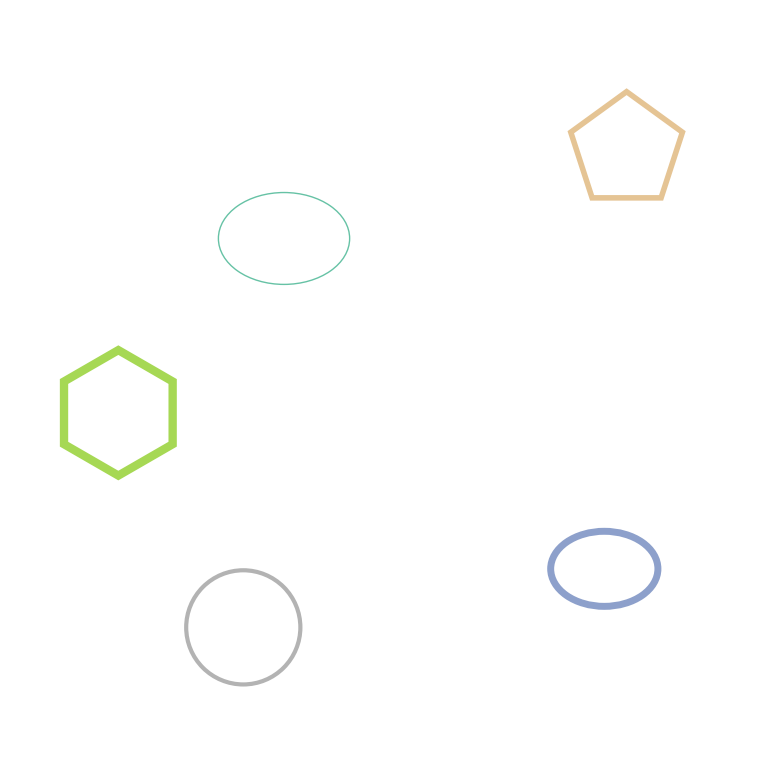[{"shape": "oval", "thickness": 0.5, "radius": 0.43, "center": [0.369, 0.69]}, {"shape": "oval", "thickness": 2.5, "radius": 0.35, "center": [0.785, 0.261]}, {"shape": "hexagon", "thickness": 3, "radius": 0.41, "center": [0.154, 0.464]}, {"shape": "pentagon", "thickness": 2, "radius": 0.38, "center": [0.814, 0.805]}, {"shape": "circle", "thickness": 1.5, "radius": 0.37, "center": [0.316, 0.185]}]